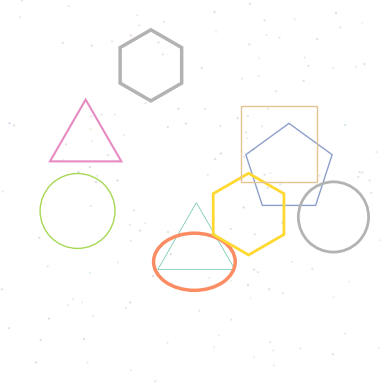[{"shape": "triangle", "thickness": 0.5, "radius": 0.58, "center": [0.51, 0.358]}, {"shape": "oval", "thickness": 2.5, "radius": 0.53, "center": [0.505, 0.32]}, {"shape": "pentagon", "thickness": 1, "radius": 0.59, "center": [0.751, 0.562]}, {"shape": "triangle", "thickness": 1.5, "radius": 0.53, "center": [0.222, 0.634]}, {"shape": "circle", "thickness": 1, "radius": 0.49, "center": [0.201, 0.452]}, {"shape": "hexagon", "thickness": 2, "radius": 0.53, "center": [0.646, 0.444]}, {"shape": "square", "thickness": 1, "radius": 0.5, "center": [0.724, 0.626]}, {"shape": "hexagon", "thickness": 2.5, "radius": 0.46, "center": [0.392, 0.83]}, {"shape": "circle", "thickness": 2, "radius": 0.46, "center": [0.866, 0.436]}]